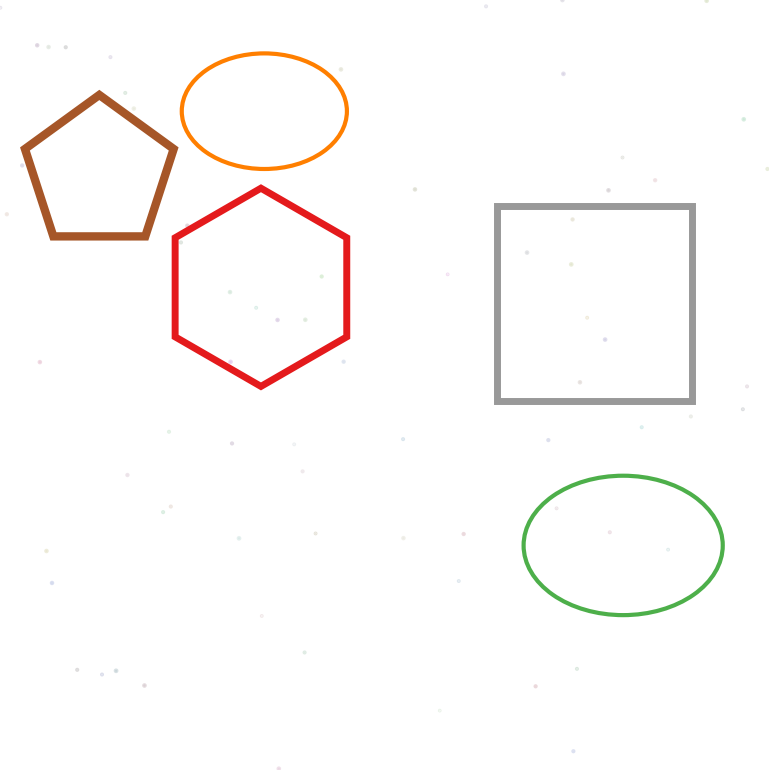[{"shape": "hexagon", "thickness": 2.5, "radius": 0.64, "center": [0.339, 0.627]}, {"shape": "oval", "thickness": 1.5, "radius": 0.65, "center": [0.809, 0.292]}, {"shape": "oval", "thickness": 1.5, "radius": 0.54, "center": [0.343, 0.856]}, {"shape": "pentagon", "thickness": 3, "radius": 0.51, "center": [0.129, 0.775]}, {"shape": "square", "thickness": 2.5, "radius": 0.63, "center": [0.772, 0.605]}]